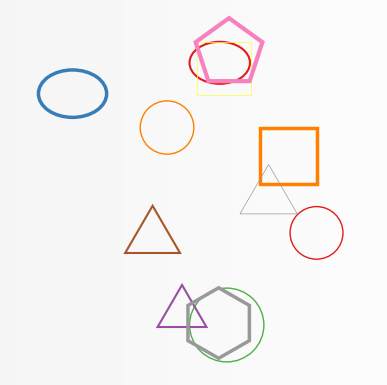[{"shape": "oval", "thickness": 1.5, "radius": 0.39, "center": [0.567, 0.837]}, {"shape": "circle", "thickness": 1, "radius": 0.34, "center": [0.817, 0.395]}, {"shape": "oval", "thickness": 2.5, "radius": 0.44, "center": [0.187, 0.757]}, {"shape": "circle", "thickness": 1, "radius": 0.48, "center": [0.585, 0.156]}, {"shape": "triangle", "thickness": 1.5, "radius": 0.36, "center": [0.47, 0.187]}, {"shape": "circle", "thickness": 1, "radius": 0.35, "center": [0.431, 0.669]}, {"shape": "square", "thickness": 2.5, "radius": 0.37, "center": [0.745, 0.595]}, {"shape": "square", "thickness": 0.5, "radius": 0.35, "center": [0.578, 0.821]}, {"shape": "triangle", "thickness": 1.5, "radius": 0.41, "center": [0.394, 0.384]}, {"shape": "pentagon", "thickness": 3, "radius": 0.45, "center": [0.591, 0.862]}, {"shape": "hexagon", "thickness": 2.5, "radius": 0.46, "center": [0.564, 0.161]}, {"shape": "triangle", "thickness": 0.5, "radius": 0.43, "center": [0.693, 0.487]}]